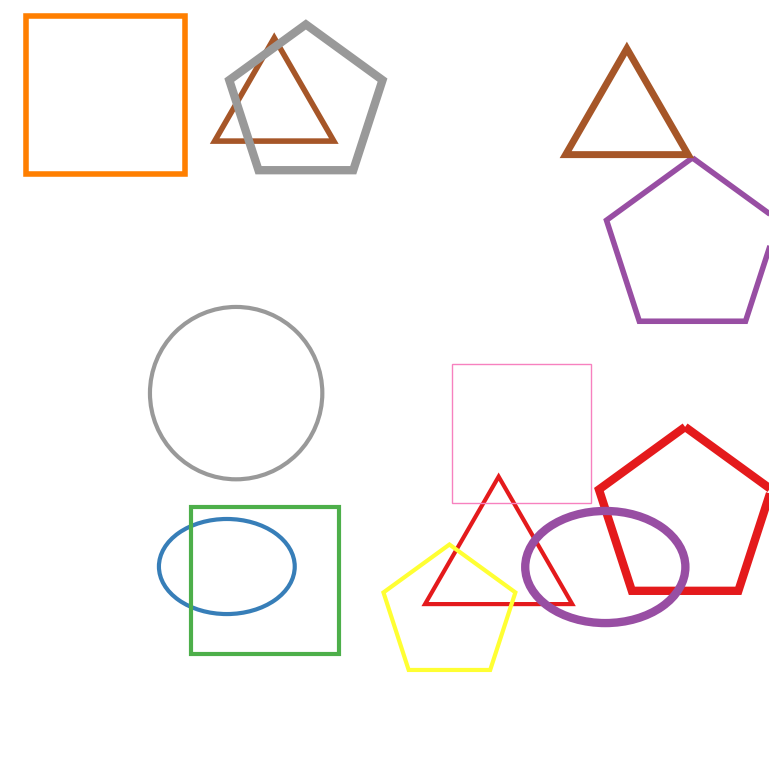[{"shape": "triangle", "thickness": 1.5, "radius": 0.55, "center": [0.648, 0.271]}, {"shape": "pentagon", "thickness": 3, "radius": 0.59, "center": [0.89, 0.328]}, {"shape": "oval", "thickness": 1.5, "radius": 0.44, "center": [0.295, 0.264]}, {"shape": "square", "thickness": 1.5, "radius": 0.48, "center": [0.344, 0.246]}, {"shape": "oval", "thickness": 3, "radius": 0.52, "center": [0.786, 0.264]}, {"shape": "pentagon", "thickness": 2, "radius": 0.59, "center": [0.899, 0.678]}, {"shape": "square", "thickness": 2, "radius": 0.51, "center": [0.137, 0.877]}, {"shape": "pentagon", "thickness": 1.5, "radius": 0.45, "center": [0.584, 0.203]}, {"shape": "triangle", "thickness": 2.5, "radius": 0.46, "center": [0.814, 0.845]}, {"shape": "triangle", "thickness": 2, "radius": 0.45, "center": [0.356, 0.861]}, {"shape": "square", "thickness": 0.5, "radius": 0.45, "center": [0.677, 0.437]}, {"shape": "circle", "thickness": 1.5, "radius": 0.56, "center": [0.307, 0.489]}, {"shape": "pentagon", "thickness": 3, "radius": 0.52, "center": [0.397, 0.864]}]